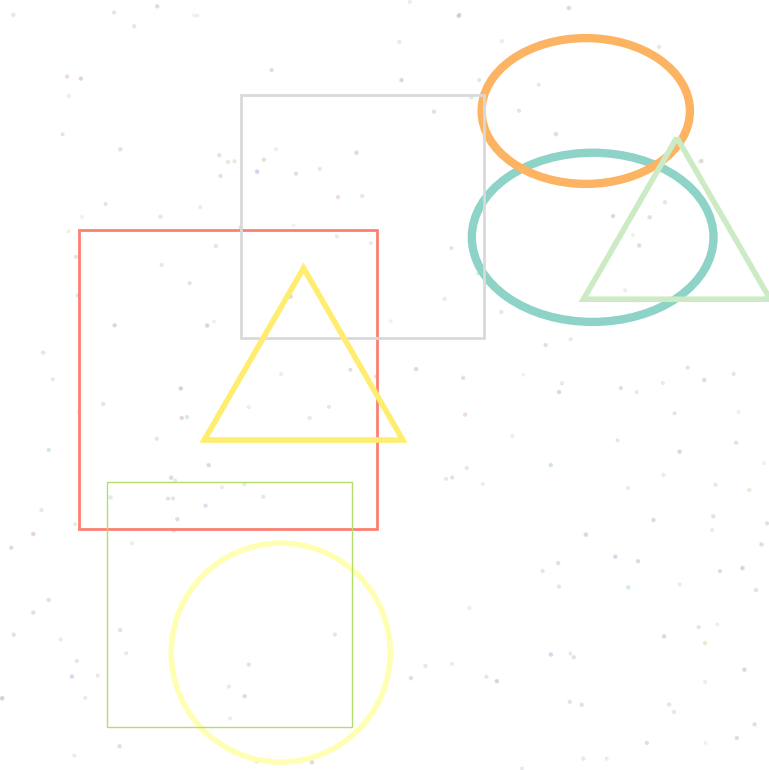[{"shape": "oval", "thickness": 3, "radius": 0.78, "center": [0.77, 0.692]}, {"shape": "circle", "thickness": 2, "radius": 0.71, "center": [0.365, 0.152]}, {"shape": "square", "thickness": 1, "radius": 0.97, "center": [0.296, 0.507]}, {"shape": "oval", "thickness": 3, "radius": 0.68, "center": [0.761, 0.856]}, {"shape": "square", "thickness": 0.5, "radius": 0.8, "center": [0.299, 0.215]}, {"shape": "square", "thickness": 1, "radius": 0.79, "center": [0.471, 0.719]}, {"shape": "triangle", "thickness": 2, "radius": 0.7, "center": [0.879, 0.681]}, {"shape": "triangle", "thickness": 2, "radius": 0.74, "center": [0.394, 0.503]}]